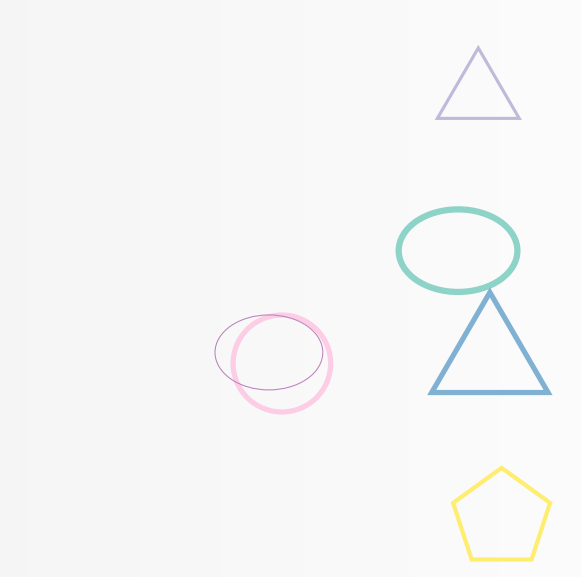[{"shape": "oval", "thickness": 3, "radius": 0.51, "center": [0.788, 0.565]}, {"shape": "triangle", "thickness": 1.5, "radius": 0.41, "center": [0.823, 0.835]}, {"shape": "triangle", "thickness": 2.5, "radius": 0.58, "center": [0.843, 0.377]}, {"shape": "circle", "thickness": 2.5, "radius": 0.42, "center": [0.485, 0.37]}, {"shape": "oval", "thickness": 0.5, "radius": 0.46, "center": [0.463, 0.389]}, {"shape": "pentagon", "thickness": 2, "radius": 0.44, "center": [0.863, 0.101]}]